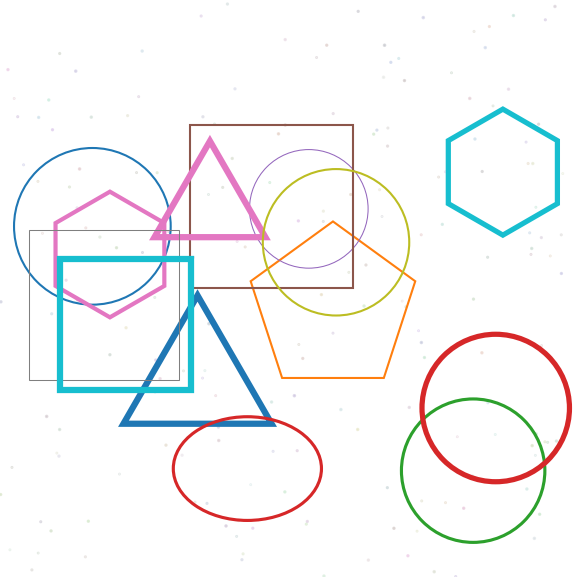[{"shape": "circle", "thickness": 1, "radius": 0.68, "center": [0.16, 0.607]}, {"shape": "triangle", "thickness": 3, "radius": 0.74, "center": [0.342, 0.339]}, {"shape": "pentagon", "thickness": 1, "radius": 0.75, "center": [0.577, 0.466]}, {"shape": "circle", "thickness": 1.5, "radius": 0.62, "center": [0.819, 0.184]}, {"shape": "circle", "thickness": 2.5, "radius": 0.64, "center": [0.858, 0.293]}, {"shape": "oval", "thickness": 1.5, "radius": 0.64, "center": [0.428, 0.188]}, {"shape": "circle", "thickness": 0.5, "radius": 0.51, "center": [0.535, 0.637]}, {"shape": "square", "thickness": 1, "radius": 0.71, "center": [0.469, 0.642]}, {"shape": "hexagon", "thickness": 2, "radius": 0.54, "center": [0.19, 0.558]}, {"shape": "triangle", "thickness": 3, "radius": 0.55, "center": [0.364, 0.644]}, {"shape": "square", "thickness": 0.5, "radius": 0.65, "center": [0.18, 0.471]}, {"shape": "circle", "thickness": 1, "radius": 0.63, "center": [0.582, 0.58]}, {"shape": "square", "thickness": 3, "radius": 0.57, "center": [0.218, 0.437]}, {"shape": "hexagon", "thickness": 2.5, "radius": 0.55, "center": [0.871, 0.701]}]